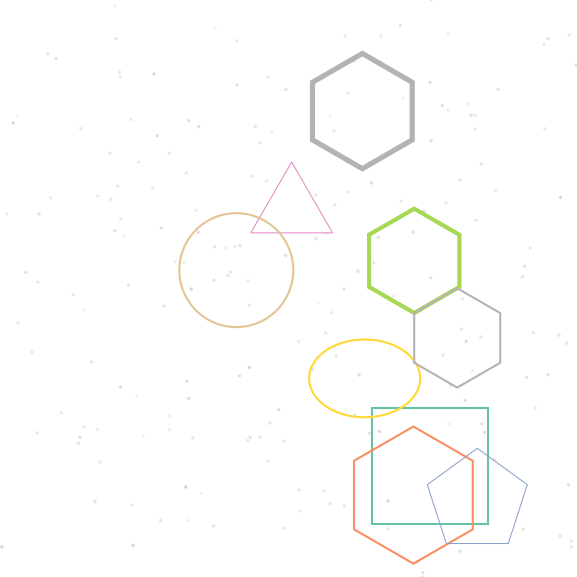[{"shape": "square", "thickness": 1, "radius": 0.5, "center": [0.745, 0.192]}, {"shape": "hexagon", "thickness": 1, "radius": 0.59, "center": [0.716, 0.142]}, {"shape": "pentagon", "thickness": 0.5, "radius": 0.46, "center": [0.827, 0.132]}, {"shape": "triangle", "thickness": 0.5, "radius": 0.41, "center": [0.505, 0.637]}, {"shape": "hexagon", "thickness": 2, "radius": 0.45, "center": [0.717, 0.547]}, {"shape": "oval", "thickness": 1, "radius": 0.48, "center": [0.631, 0.344]}, {"shape": "circle", "thickness": 1, "radius": 0.49, "center": [0.409, 0.531]}, {"shape": "hexagon", "thickness": 2.5, "radius": 0.5, "center": [0.627, 0.807]}, {"shape": "hexagon", "thickness": 1, "radius": 0.43, "center": [0.792, 0.414]}]